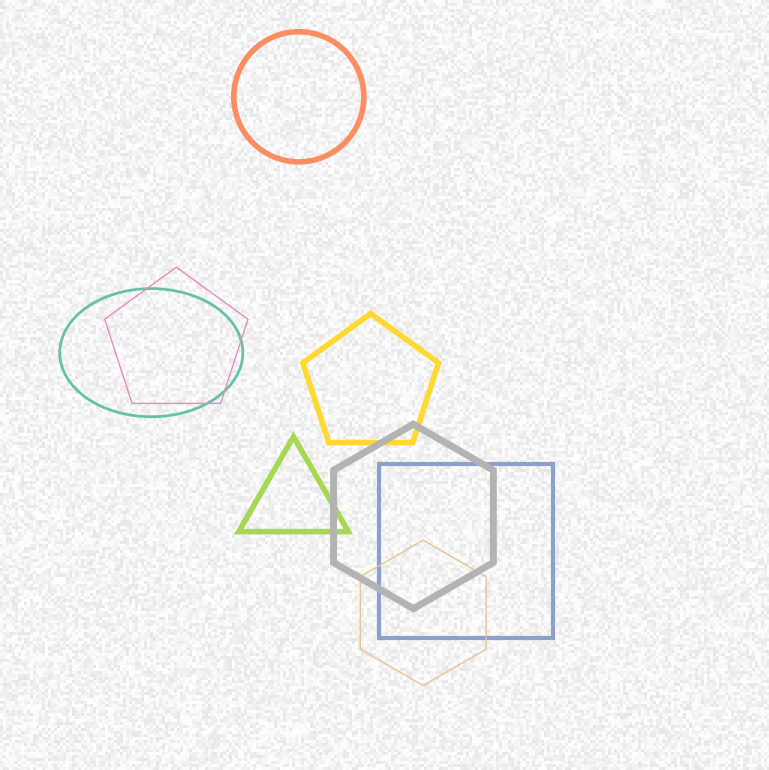[{"shape": "oval", "thickness": 1, "radius": 0.59, "center": [0.197, 0.542]}, {"shape": "circle", "thickness": 2, "radius": 0.42, "center": [0.388, 0.874]}, {"shape": "square", "thickness": 1.5, "radius": 0.56, "center": [0.605, 0.284]}, {"shape": "pentagon", "thickness": 0.5, "radius": 0.49, "center": [0.229, 0.555]}, {"shape": "triangle", "thickness": 2, "radius": 0.41, "center": [0.381, 0.351]}, {"shape": "pentagon", "thickness": 2, "radius": 0.46, "center": [0.481, 0.5]}, {"shape": "hexagon", "thickness": 0.5, "radius": 0.47, "center": [0.55, 0.204]}, {"shape": "hexagon", "thickness": 2.5, "radius": 0.6, "center": [0.537, 0.329]}]